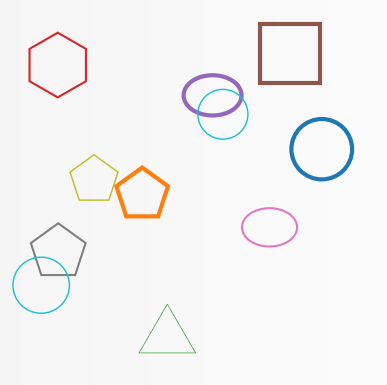[{"shape": "circle", "thickness": 3, "radius": 0.39, "center": [0.83, 0.612]}, {"shape": "pentagon", "thickness": 3, "radius": 0.35, "center": [0.367, 0.495]}, {"shape": "triangle", "thickness": 0.5, "radius": 0.42, "center": [0.432, 0.126]}, {"shape": "hexagon", "thickness": 1.5, "radius": 0.42, "center": [0.149, 0.831]}, {"shape": "oval", "thickness": 3, "radius": 0.37, "center": [0.549, 0.752]}, {"shape": "square", "thickness": 3, "radius": 0.39, "center": [0.748, 0.861]}, {"shape": "oval", "thickness": 1.5, "radius": 0.36, "center": [0.696, 0.41]}, {"shape": "pentagon", "thickness": 1.5, "radius": 0.37, "center": [0.15, 0.346]}, {"shape": "pentagon", "thickness": 1, "radius": 0.33, "center": [0.243, 0.533]}, {"shape": "circle", "thickness": 1, "radius": 0.36, "center": [0.106, 0.259]}, {"shape": "circle", "thickness": 1, "radius": 0.32, "center": [0.575, 0.703]}]